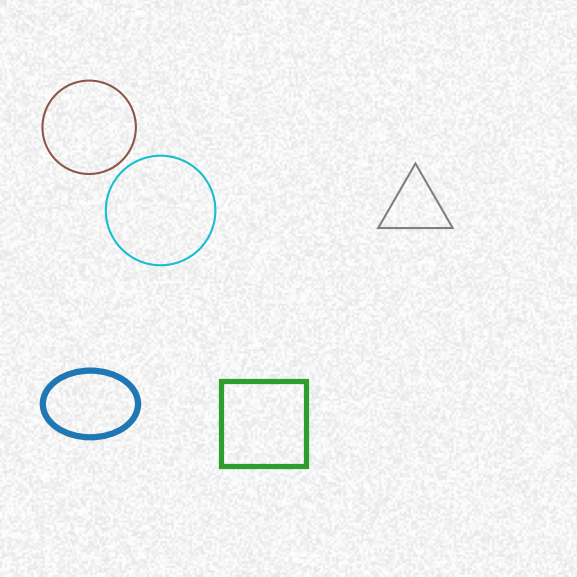[{"shape": "oval", "thickness": 3, "radius": 0.41, "center": [0.157, 0.3]}, {"shape": "square", "thickness": 2.5, "radius": 0.37, "center": [0.456, 0.265]}, {"shape": "circle", "thickness": 1, "radius": 0.4, "center": [0.154, 0.779]}, {"shape": "triangle", "thickness": 1, "radius": 0.37, "center": [0.719, 0.642]}, {"shape": "circle", "thickness": 1, "radius": 0.47, "center": [0.278, 0.635]}]